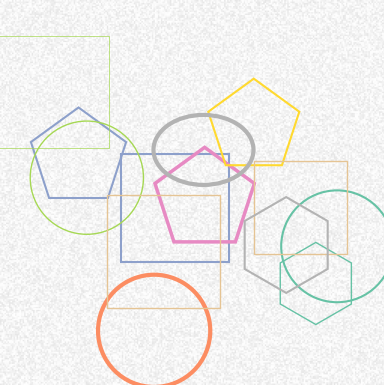[{"shape": "circle", "thickness": 1.5, "radius": 0.73, "center": [0.876, 0.36]}, {"shape": "hexagon", "thickness": 1, "radius": 0.53, "center": [0.82, 0.264]}, {"shape": "circle", "thickness": 3, "radius": 0.73, "center": [0.4, 0.141]}, {"shape": "pentagon", "thickness": 1.5, "radius": 0.65, "center": [0.204, 0.591]}, {"shape": "square", "thickness": 1.5, "radius": 0.7, "center": [0.454, 0.46]}, {"shape": "pentagon", "thickness": 2.5, "radius": 0.68, "center": [0.532, 0.482]}, {"shape": "square", "thickness": 0.5, "radius": 0.72, "center": [0.137, 0.761]}, {"shape": "circle", "thickness": 1, "radius": 0.74, "center": [0.226, 0.538]}, {"shape": "pentagon", "thickness": 1.5, "radius": 0.62, "center": [0.659, 0.671]}, {"shape": "square", "thickness": 1, "radius": 0.73, "center": [0.424, 0.347]}, {"shape": "square", "thickness": 1, "radius": 0.6, "center": [0.781, 0.46]}, {"shape": "oval", "thickness": 3, "radius": 0.65, "center": [0.529, 0.611]}, {"shape": "hexagon", "thickness": 1.5, "radius": 0.62, "center": [0.743, 0.364]}]